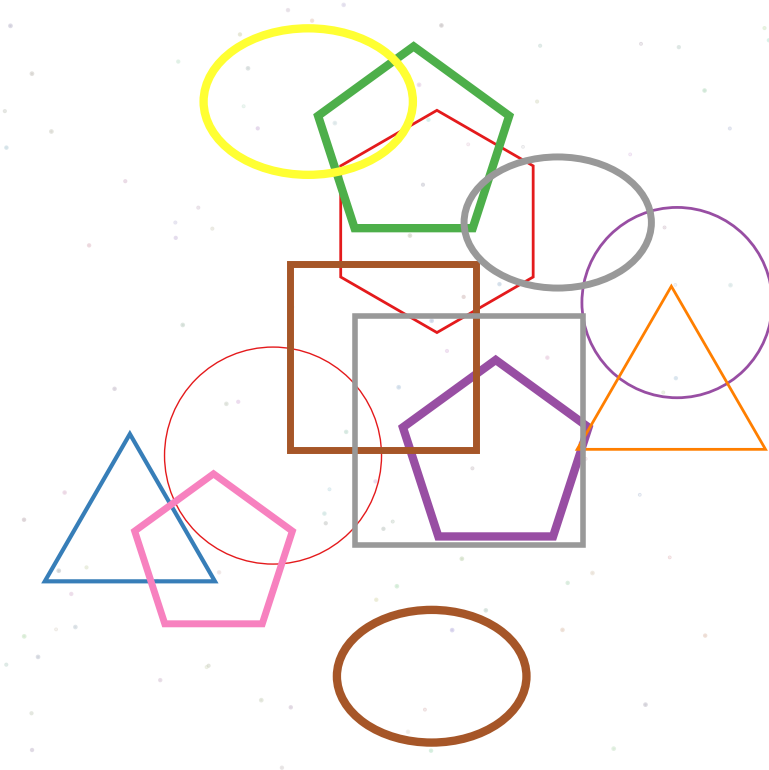[{"shape": "circle", "thickness": 0.5, "radius": 0.7, "center": [0.355, 0.408]}, {"shape": "hexagon", "thickness": 1, "radius": 0.72, "center": [0.567, 0.712]}, {"shape": "triangle", "thickness": 1.5, "radius": 0.64, "center": [0.169, 0.309]}, {"shape": "pentagon", "thickness": 3, "radius": 0.65, "center": [0.537, 0.809]}, {"shape": "circle", "thickness": 1, "radius": 0.62, "center": [0.879, 0.607]}, {"shape": "pentagon", "thickness": 3, "radius": 0.63, "center": [0.644, 0.406]}, {"shape": "triangle", "thickness": 1, "radius": 0.71, "center": [0.872, 0.487]}, {"shape": "oval", "thickness": 3, "radius": 0.68, "center": [0.4, 0.868]}, {"shape": "oval", "thickness": 3, "radius": 0.62, "center": [0.561, 0.122]}, {"shape": "square", "thickness": 2.5, "radius": 0.6, "center": [0.497, 0.536]}, {"shape": "pentagon", "thickness": 2.5, "radius": 0.54, "center": [0.277, 0.277]}, {"shape": "square", "thickness": 2, "radius": 0.74, "center": [0.609, 0.441]}, {"shape": "oval", "thickness": 2.5, "radius": 0.61, "center": [0.724, 0.711]}]